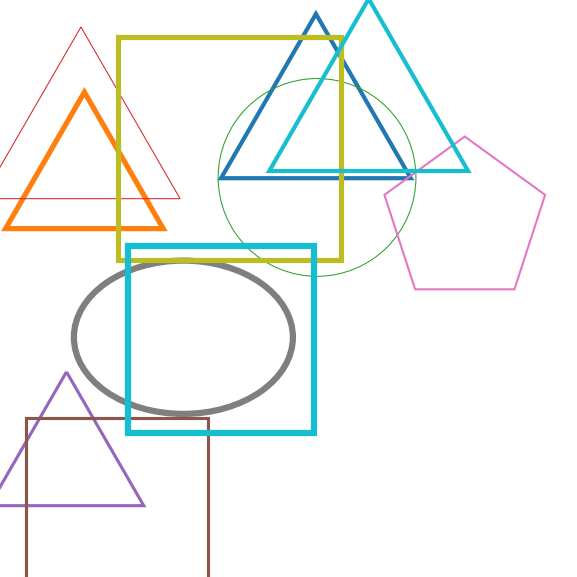[{"shape": "triangle", "thickness": 2, "radius": 0.95, "center": [0.547, 0.785]}, {"shape": "triangle", "thickness": 2.5, "radius": 0.79, "center": [0.146, 0.682]}, {"shape": "circle", "thickness": 0.5, "radius": 0.86, "center": [0.549, 0.692]}, {"shape": "triangle", "thickness": 0.5, "radius": 0.99, "center": [0.14, 0.754]}, {"shape": "triangle", "thickness": 1.5, "radius": 0.77, "center": [0.115, 0.201]}, {"shape": "square", "thickness": 1.5, "radius": 0.79, "center": [0.203, 0.118]}, {"shape": "pentagon", "thickness": 1, "radius": 0.73, "center": [0.805, 0.616]}, {"shape": "oval", "thickness": 3, "radius": 0.95, "center": [0.318, 0.415]}, {"shape": "square", "thickness": 2.5, "radius": 0.97, "center": [0.397, 0.741]}, {"shape": "triangle", "thickness": 2, "radius": 0.99, "center": [0.638, 0.802]}, {"shape": "square", "thickness": 3, "radius": 0.81, "center": [0.382, 0.411]}]